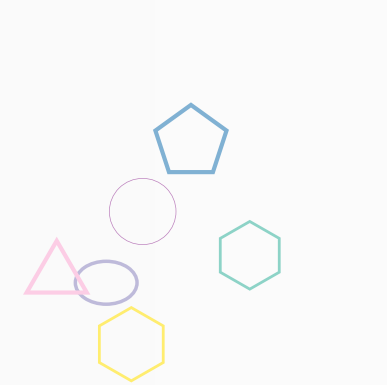[{"shape": "hexagon", "thickness": 2, "radius": 0.44, "center": [0.645, 0.337]}, {"shape": "oval", "thickness": 2.5, "radius": 0.4, "center": [0.274, 0.266]}, {"shape": "pentagon", "thickness": 3, "radius": 0.48, "center": [0.493, 0.631]}, {"shape": "triangle", "thickness": 3, "radius": 0.45, "center": [0.146, 0.285]}, {"shape": "circle", "thickness": 0.5, "radius": 0.43, "center": [0.368, 0.451]}, {"shape": "hexagon", "thickness": 2, "radius": 0.48, "center": [0.339, 0.106]}]